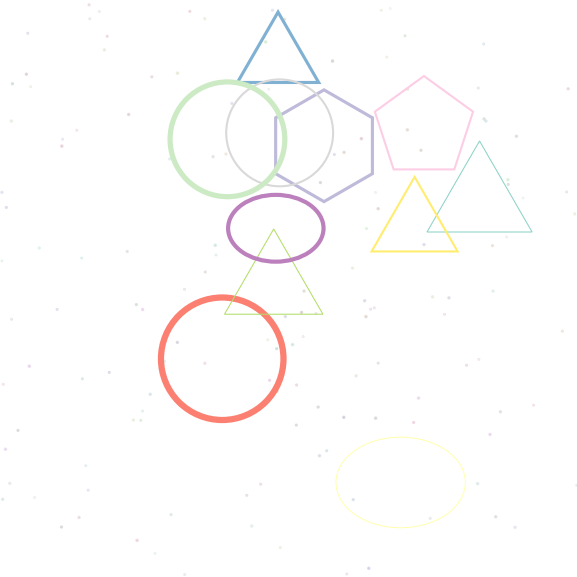[{"shape": "triangle", "thickness": 0.5, "radius": 0.53, "center": [0.83, 0.65]}, {"shape": "oval", "thickness": 0.5, "radius": 0.56, "center": [0.694, 0.164]}, {"shape": "hexagon", "thickness": 1.5, "radius": 0.48, "center": [0.561, 0.747]}, {"shape": "circle", "thickness": 3, "radius": 0.53, "center": [0.385, 0.378]}, {"shape": "triangle", "thickness": 1.5, "radius": 0.41, "center": [0.481, 0.897]}, {"shape": "triangle", "thickness": 0.5, "radius": 0.49, "center": [0.474, 0.504]}, {"shape": "pentagon", "thickness": 1, "radius": 0.45, "center": [0.734, 0.778]}, {"shape": "circle", "thickness": 1, "radius": 0.46, "center": [0.484, 0.769]}, {"shape": "oval", "thickness": 2, "radius": 0.41, "center": [0.478, 0.604]}, {"shape": "circle", "thickness": 2.5, "radius": 0.5, "center": [0.394, 0.758]}, {"shape": "triangle", "thickness": 1, "radius": 0.43, "center": [0.718, 0.607]}]